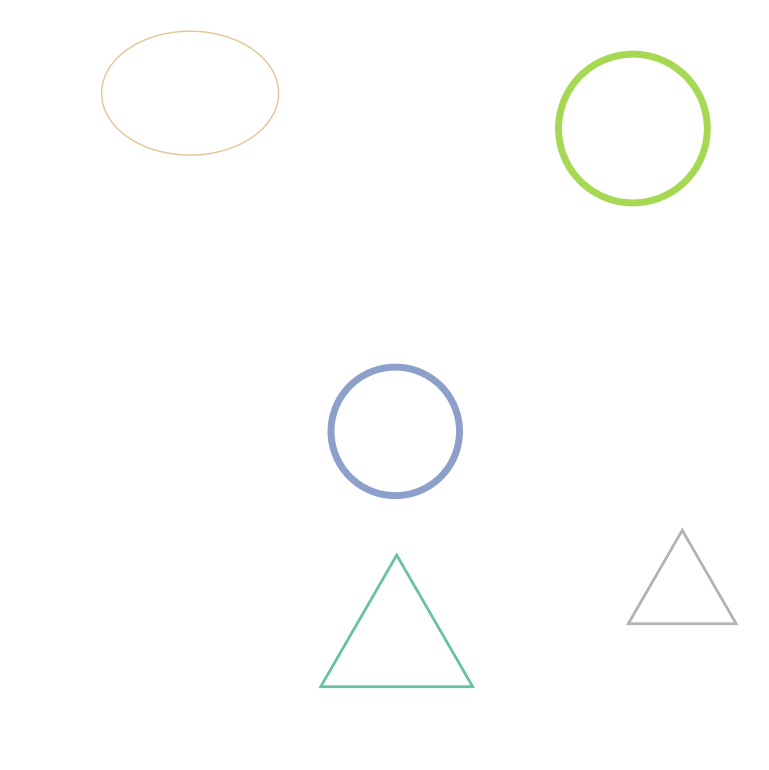[{"shape": "triangle", "thickness": 1, "radius": 0.57, "center": [0.515, 0.165]}, {"shape": "circle", "thickness": 2.5, "radius": 0.42, "center": [0.513, 0.44]}, {"shape": "circle", "thickness": 2.5, "radius": 0.48, "center": [0.822, 0.833]}, {"shape": "oval", "thickness": 0.5, "radius": 0.57, "center": [0.247, 0.879]}, {"shape": "triangle", "thickness": 1, "radius": 0.4, "center": [0.886, 0.23]}]